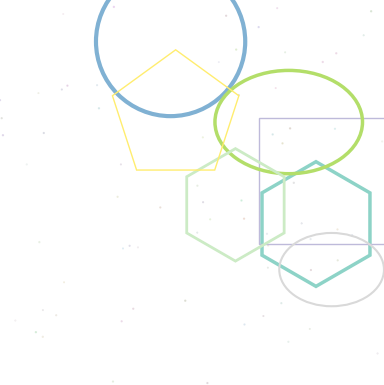[{"shape": "hexagon", "thickness": 2.5, "radius": 0.81, "center": [0.821, 0.418]}, {"shape": "square", "thickness": 1, "radius": 0.82, "center": [0.836, 0.53]}, {"shape": "circle", "thickness": 3, "radius": 0.97, "center": [0.443, 0.892]}, {"shape": "oval", "thickness": 2.5, "radius": 0.96, "center": [0.75, 0.683]}, {"shape": "oval", "thickness": 1.5, "radius": 0.68, "center": [0.861, 0.3]}, {"shape": "hexagon", "thickness": 2, "radius": 0.73, "center": [0.612, 0.468]}, {"shape": "pentagon", "thickness": 1, "radius": 0.86, "center": [0.456, 0.698]}]